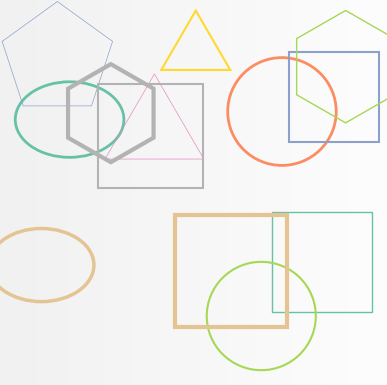[{"shape": "oval", "thickness": 2, "radius": 0.7, "center": [0.18, 0.689]}, {"shape": "square", "thickness": 1, "radius": 0.65, "center": [0.831, 0.319]}, {"shape": "circle", "thickness": 2, "radius": 0.7, "center": [0.728, 0.71]}, {"shape": "pentagon", "thickness": 0.5, "radius": 0.75, "center": [0.148, 0.846]}, {"shape": "square", "thickness": 1.5, "radius": 0.58, "center": [0.861, 0.748]}, {"shape": "triangle", "thickness": 0.5, "radius": 0.74, "center": [0.399, 0.661]}, {"shape": "circle", "thickness": 1.5, "radius": 0.7, "center": [0.674, 0.179]}, {"shape": "hexagon", "thickness": 1, "radius": 0.73, "center": [0.892, 0.827]}, {"shape": "triangle", "thickness": 1.5, "radius": 0.51, "center": [0.505, 0.87]}, {"shape": "oval", "thickness": 2.5, "radius": 0.68, "center": [0.107, 0.312]}, {"shape": "square", "thickness": 3, "radius": 0.72, "center": [0.595, 0.296]}, {"shape": "hexagon", "thickness": 3, "radius": 0.64, "center": [0.286, 0.706]}, {"shape": "square", "thickness": 1.5, "radius": 0.67, "center": [0.389, 0.647]}]